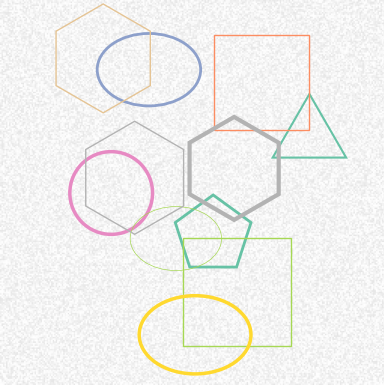[{"shape": "triangle", "thickness": 1.5, "radius": 0.55, "center": [0.804, 0.646]}, {"shape": "pentagon", "thickness": 2, "radius": 0.52, "center": [0.554, 0.39]}, {"shape": "square", "thickness": 1, "radius": 0.62, "center": [0.68, 0.785]}, {"shape": "oval", "thickness": 2, "radius": 0.67, "center": [0.387, 0.819]}, {"shape": "circle", "thickness": 2.5, "radius": 0.54, "center": [0.289, 0.499]}, {"shape": "oval", "thickness": 0.5, "radius": 0.59, "center": [0.457, 0.38]}, {"shape": "square", "thickness": 1, "radius": 0.7, "center": [0.616, 0.241]}, {"shape": "oval", "thickness": 2.5, "radius": 0.73, "center": [0.507, 0.13]}, {"shape": "hexagon", "thickness": 1, "radius": 0.71, "center": [0.268, 0.848]}, {"shape": "hexagon", "thickness": 3, "radius": 0.67, "center": [0.608, 0.563]}, {"shape": "hexagon", "thickness": 1, "radius": 0.73, "center": [0.35, 0.538]}]